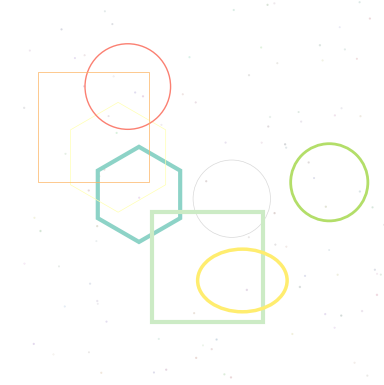[{"shape": "hexagon", "thickness": 3, "radius": 0.62, "center": [0.361, 0.495]}, {"shape": "hexagon", "thickness": 0.5, "radius": 0.71, "center": [0.307, 0.591]}, {"shape": "circle", "thickness": 1, "radius": 0.56, "center": [0.332, 0.775]}, {"shape": "square", "thickness": 0.5, "radius": 0.72, "center": [0.243, 0.67]}, {"shape": "circle", "thickness": 2, "radius": 0.5, "center": [0.855, 0.527]}, {"shape": "circle", "thickness": 0.5, "radius": 0.5, "center": [0.602, 0.484]}, {"shape": "square", "thickness": 3, "radius": 0.72, "center": [0.538, 0.307]}, {"shape": "oval", "thickness": 2.5, "radius": 0.58, "center": [0.63, 0.272]}]